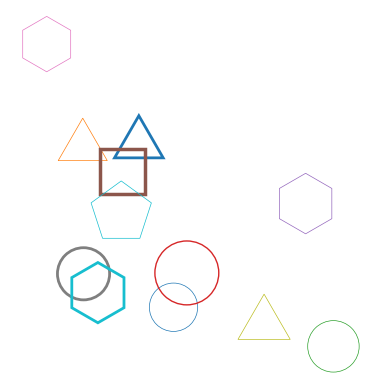[{"shape": "triangle", "thickness": 2, "radius": 0.36, "center": [0.361, 0.626]}, {"shape": "circle", "thickness": 0.5, "radius": 0.31, "center": [0.451, 0.202]}, {"shape": "triangle", "thickness": 0.5, "radius": 0.37, "center": [0.215, 0.62]}, {"shape": "circle", "thickness": 0.5, "radius": 0.33, "center": [0.866, 0.1]}, {"shape": "circle", "thickness": 1, "radius": 0.41, "center": [0.485, 0.291]}, {"shape": "hexagon", "thickness": 0.5, "radius": 0.39, "center": [0.794, 0.471]}, {"shape": "square", "thickness": 2.5, "radius": 0.29, "center": [0.319, 0.556]}, {"shape": "hexagon", "thickness": 0.5, "radius": 0.36, "center": [0.121, 0.885]}, {"shape": "circle", "thickness": 2, "radius": 0.34, "center": [0.217, 0.289]}, {"shape": "triangle", "thickness": 0.5, "radius": 0.39, "center": [0.686, 0.158]}, {"shape": "pentagon", "thickness": 0.5, "radius": 0.41, "center": [0.315, 0.448]}, {"shape": "hexagon", "thickness": 2, "radius": 0.39, "center": [0.254, 0.24]}]